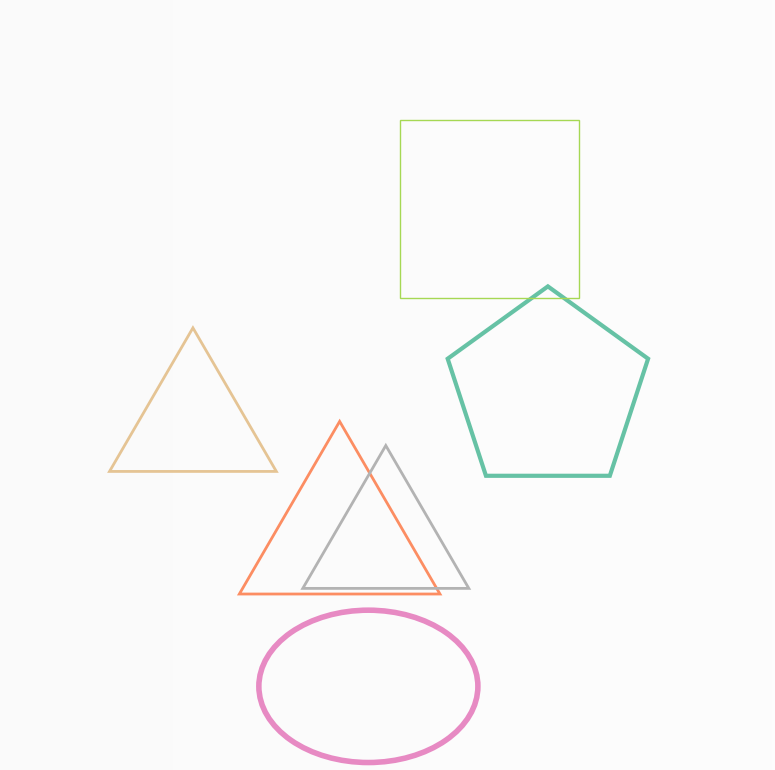[{"shape": "pentagon", "thickness": 1.5, "radius": 0.68, "center": [0.707, 0.492]}, {"shape": "triangle", "thickness": 1, "radius": 0.75, "center": [0.438, 0.303]}, {"shape": "oval", "thickness": 2, "radius": 0.71, "center": [0.475, 0.109]}, {"shape": "square", "thickness": 0.5, "radius": 0.58, "center": [0.631, 0.729]}, {"shape": "triangle", "thickness": 1, "radius": 0.62, "center": [0.249, 0.45]}, {"shape": "triangle", "thickness": 1, "radius": 0.62, "center": [0.498, 0.298]}]